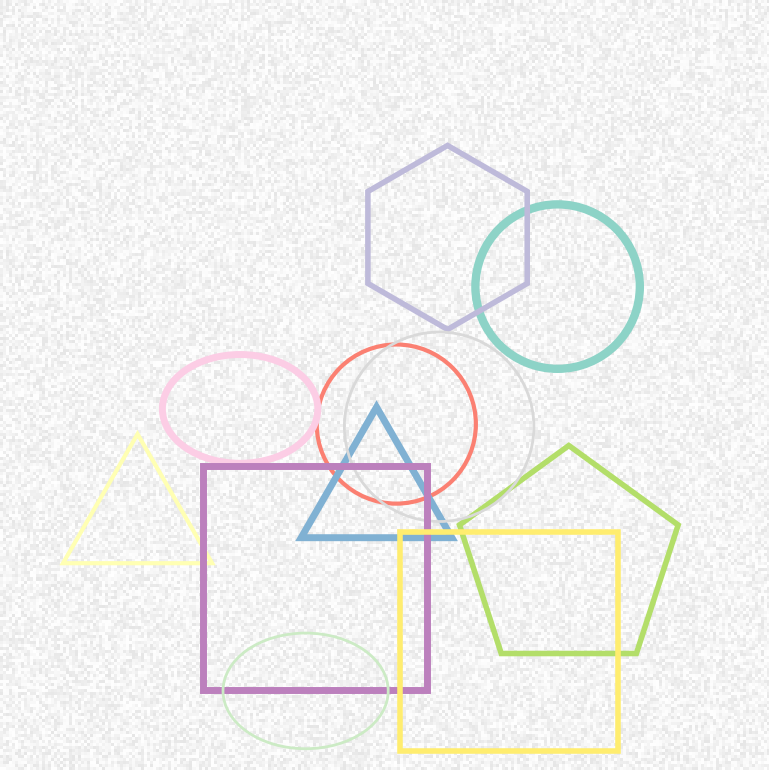[{"shape": "circle", "thickness": 3, "radius": 0.53, "center": [0.724, 0.628]}, {"shape": "triangle", "thickness": 1.5, "radius": 0.56, "center": [0.179, 0.324]}, {"shape": "hexagon", "thickness": 2, "radius": 0.6, "center": [0.581, 0.692]}, {"shape": "circle", "thickness": 1.5, "radius": 0.52, "center": [0.515, 0.449]}, {"shape": "triangle", "thickness": 2.5, "radius": 0.57, "center": [0.489, 0.358]}, {"shape": "pentagon", "thickness": 2, "radius": 0.75, "center": [0.739, 0.272]}, {"shape": "oval", "thickness": 2.5, "radius": 0.5, "center": [0.312, 0.469]}, {"shape": "circle", "thickness": 1, "radius": 0.62, "center": [0.57, 0.446]}, {"shape": "square", "thickness": 2.5, "radius": 0.73, "center": [0.409, 0.25]}, {"shape": "oval", "thickness": 1, "radius": 0.54, "center": [0.397, 0.103]}, {"shape": "square", "thickness": 2, "radius": 0.71, "center": [0.661, 0.167]}]